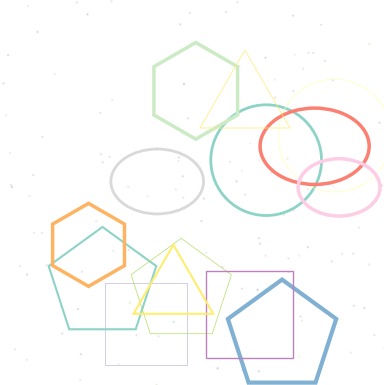[{"shape": "pentagon", "thickness": 1.5, "radius": 0.73, "center": [0.266, 0.264]}, {"shape": "circle", "thickness": 2, "radius": 0.72, "center": [0.691, 0.584]}, {"shape": "circle", "thickness": 0.5, "radius": 0.73, "center": [0.869, 0.648]}, {"shape": "square", "thickness": 0.5, "radius": 0.53, "center": [0.379, 0.158]}, {"shape": "oval", "thickness": 2.5, "radius": 0.71, "center": [0.817, 0.62]}, {"shape": "pentagon", "thickness": 3, "radius": 0.74, "center": [0.733, 0.126]}, {"shape": "hexagon", "thickness": 2.5, "radius": 0.54, "center": [0.23, 0.364]}, {"shape": "pentagon", "thickness": 0.5, "radius": 0.68, "center": [0.471, 0.244]}, {"shape": "oval", "thickness": 2.5, "radius": 0.53, "center": [0.881, 0.513]}, {"shape": "oval", "thickness": 2, "radius": 0.6, "center": [0.408, 0.529]}, {"shape": "square", "thickness": 1, "radius": 0.57, "center": [0.647, 0.182]}, {"shape": "hexagon", "thickness": 2.5, "radius": 0.63, "center": [0.508, 0.764]}, {"shape": "triangle", "thickness": 1.5, "radius": 0.6, "center": [0.45, 0.245]}, {"shape": "triangle", "thickness": 0.5, "radius": 0.67, "center": [0.636, 0.735]}]